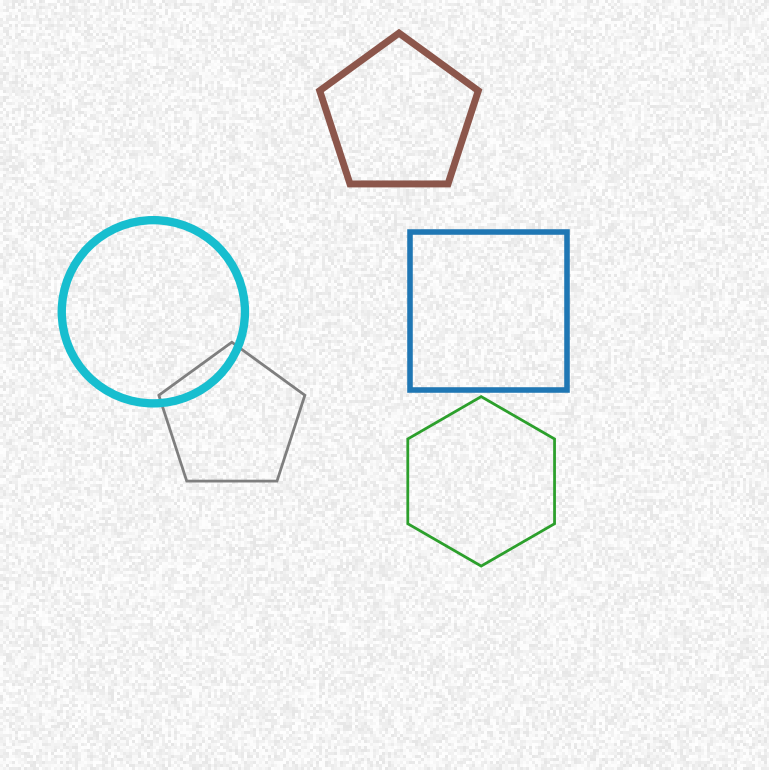[{"shape": "square", "thickness": 2, "radius": 0.51, "center": [0.635, 0.596]}, {"shape": "hexagon", "thickness": 1, "radius": 0.55, "center": [0.625, 0.375]}, {"shape": "pentagon", "thickness": 2.5, "radius": 0.54, "center": [0.518, 0.849]}, {"shape": "pentagon", "thickness": 1, "radius": 0.5, "center": [0.301, 0.456]}, {"shape": "circle", "thickness": 3, "radius": 0.59, "center": [0.199, 0.595]}]